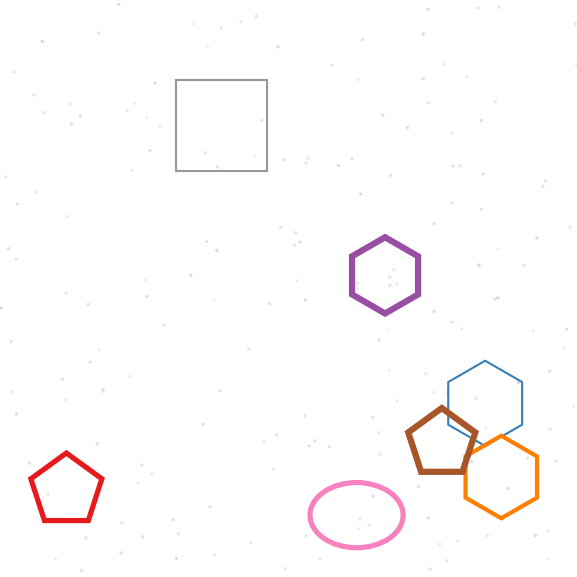[{"shape": "pentagon", "thickness": 2.5, "radius": 0.32, "center": [0.115, 0.15]}, {"shape": "hexagon", "thickness": 1, "radius": 0.37, "center": [0.84, 0.301]}, {"shape": "hexagon", "thickness": 3, "radius": 0.33, "center": [0.667, 0.522]}, {"shape": "hexagon", "thickness": 2, "radius": 0.36, "center": [0.868, 0.173]}, {"shape": "pentagon", "thickness": 3, "radius": 0.31, "center": [0.765, 0.232]}, {"shape": "oval", "thickness": 2.5, "radius": 0.4, "center": [0.617, 0.107]}, {"shape": "square", "thickness": 1, "radius": 0.39, "center": [0.384, 0.782]}]